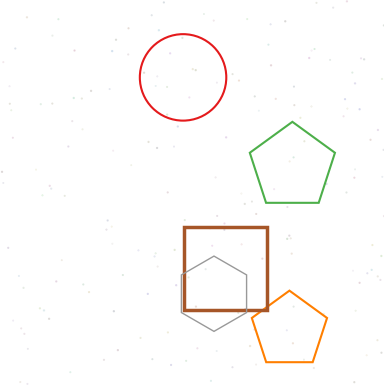[{"shape": "circle", "thickness": 1.5, "radius": 0.56, "center": [0.475, 0.799]}, {"shape": "pentagon", "thickness": 1.5, "radius": 0.58, "center": [0.759, 0.567]}, {"shape": "pentagon", "thickness": 1.5, "radius": 0.51, "center": [0.752, 0.142]}, {"shape": "square", "thickness": 2.5, "radius": 0.54, "center": [0.586, 0.302]}, {"shape": "hexagon", "thickness": 1, "radius": 0.49, "center": [0.556, 0.237]}]